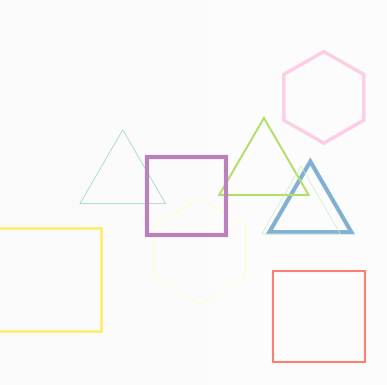[{"shape": "triangle", "thickness": 0.5, "radius": 0.64, "center": [0.317, 0.535]}, {"shape": "hexagon", "thickness": 0.5, "radius": 0.68, "center": [0.516, 0.347]}, {"shape": "square", "thickness": 1.5, "radius": 0.59, "center": [0.823, 0.178]}, {"shape": "triangle", "thickness": 3, "radius": 0.61, "center": [0.801, 0.458]}, {"shape": "triangle", "thickness": 1.5, "radius": 0.67, "center": [0.681, 0.56]}, {"shape": "hexagon", "thickness": 2.5, "radius": 0.59, "center": [0.835, 0.747]}, {"shape": "square", "thickness": 3, "radius": 0.51, "center": [0.481, 0.491]}, {"shape": "triangle", "thickness": 0.5, "radius": 0.59, "center": [0.777, 0.451]}, {"shape": "square", "thickness": 2, "radius": 0.67, "center": [0.127, 0.274]}]